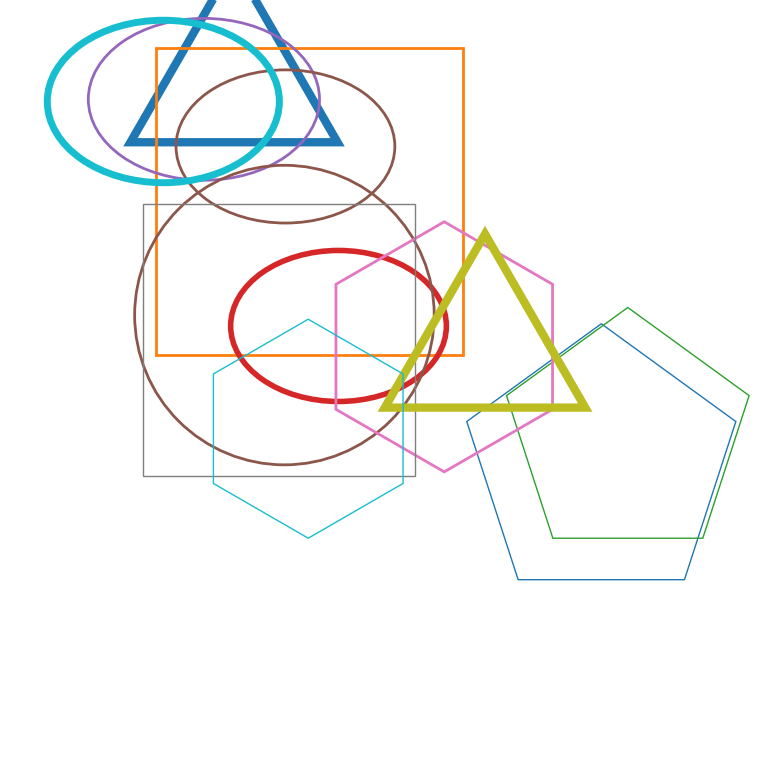[{"shape": "triangle", "thickness": 3, "radius": 0.78, "center": [0.304, 0.893]}, {"shape": "pentagon", "thickness": 0.5, "radius": 0.92, "center": [0.781, 0.396]}, {"shape": "square", "thickness": 1, "radius": 1.0, "center": [0.402, 0.739]}, {"shape": "pentagon", "thickness": 0.5, "radius": 0.83, "center": [0.815, 0.435]}, {"shape": "oval", "thickness": 2, "radius": 0.7, "center": [0.44, 0.577]}, {"shape": "oval", "thickness": 1, "radius": 0.75, "center": [0.265, 0.871]}, {"shape": "oval", "thickness": 1, "radius": 0.71, "center": [0.371, 0.81]}, {"shape": "circle", "thickness": 1, "radius": 0.97, "center": [0.369, 0.591]}, {"shape": "hexagon", "thickness": 1, "radius": 0.81, "center": [0.577, 0.55]}, {"shape": "square", "thickness": 0.5, "radius": 0.88, "center": [0.362, 0.558]}, {"shape": "triangle", "thickness": 3, "radius": 0.75, "center": [0.63, 0.546]}, {"shape": "hexagon", "thickness": 0.5, "radius": 0.71, "center": [0.4, 0.443]}, {"shape": "oval", "thickness": 2.5, "radius": 0.75, "center": [0.212, 0.868]}]